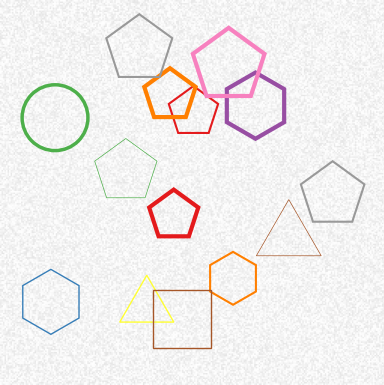[{"shape": "pentagon", "thickness": 1.5, "radius": 0.34, "center": [0.502, 0.709]}, {"shape": "pentagon", "thickness": 3, "radius": 0.34, "center": [0.451, 0.44]}, {"shape": "hexagon", "thickness": 1, "radius": 0.42, "center": [0.132, 0.216]}, {"shape": "circle", "thickness": 2.5, "radius": 0.43, "center": [0.143, 0.694]}, {"shape": "pentagon", "thickness": 0.5, "radius": 0.43, "center": [0.327, 0.555]}, {"shape": "hexagon", "thickness": 3, "radius": 0.43, "center": [0.664, 0.726]}, {"shape": "hexagon", "thickness": 1.5, "radius": 0.34, "center": [0.605, 0.277]}, {"shape": "pentagon", "thickness": 3, "radius": 0.35, "center": [0.441, 0.753]}, {"shape": "triangle", "thickness": 1, "radius": 0.41, "center": [0.381, 0.204]}, {"shape": "square", "thickness": 1, "radius": 0.38, "center": [0.474, 0.17]}, {"shape": "triangle", "thickness": 0.5, "radius": 0.49, "center": [0.75, 0.384]}, {"shape": "pentagon", "thickness": 3, "radius": 0.49, "center": [0.594, 0.83]}, {"shape": "pentagon", "thickness": 1.5, "radius": 0.45, "center": [0.362, 0.873]}, {"shape": "pentagon", "thickness": 1.5, "radius": 0.43, "center": [0.864, 0.494]}]